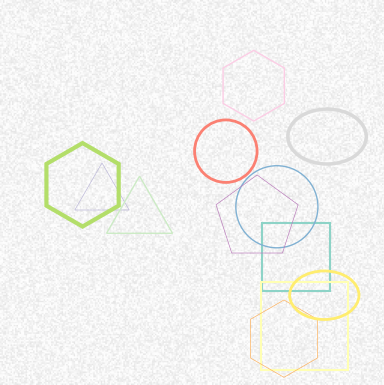[{"shape": "square", "thickness": 1.5, "radius": 0.44, "center": [0.77, 0.331]}, {"shape": "square", "thickness": 1.5, "radius": 0.57, "center": [0.791, 0.153]}, {"shape": "triangle", "thickness": 0.5, "radius": 0.41, "center": [0.265, 0.495]}, {"shape": "circle", "thickness": 2, "radius": 0.41, "center": [0.587, 0.607]}, {"shape": "circle", "thickness": 1, "radius": 0.53, "center": [0.719, 0.463]}, {"shape": "hexagon", "thickness": 0.5, "radius": 0.5, "center": [0.738, 0.12]}, {"shape": "hexagon", "thickness": 3, "radius": 0.54, "center": [0.214, 0.52]}, {"shape": "hexagon", "thickness": 1, "radius": 0.46, "center": [0.659, 0.777]}, {"shape": "oval", "thickness": 2.5, "radius": 0.51, "center": [0.849, 0.645]}, {"shape": "pentagon", "thickness": 0.5, "radius": 0.56, "center": [0.668, 0.433]}, {"shape": "triangle", "thickness": 1, "radius": 0.49, "center": [0.362, 0.444]}, {"shape": "oval", "thickness": 2, "radius": 0.45, "center": [0.842, 0.233]}]